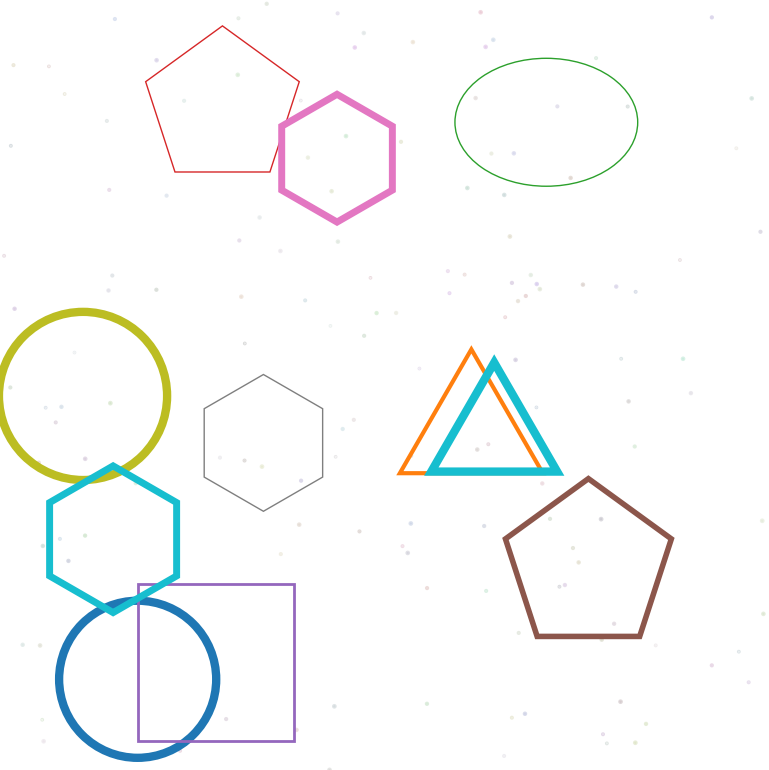[{"shape": "circle", "thickness": 3, "radius": 0.51, "center": [0.179, 0.118]}, {"shape": "triangle", "thickness": 1.5, "radius": 0.54, "center": [0.612, 0.439]}, {"shape": "oval", "thickness": 0.5, "radius": 0.59, "center": [0.71, 0.841]}, {"shape": "pentagon", "thickness": 0.5, "radius": 0.52, "center": [0.289, 0.861]}, {"shape": "square", "thickness": 1, "radius": 0.51, "center": [0.28, 0.14]}, {"shape": "pentagon", "thickness": 2, "radius": 0.57, "center": [0.764, 0.265]}, {"shape": "hexagon", "thickness": 2.5, "radius": 0.41, "center": [0.438, 0.795]}, {"shape": "hexagon", "thickness": 0.5, "radius": 0.44, "center": [0.342, 0.425]}, {"shape": "circle", "thickness": 3, "radius": 0.55, "center": [0.108, 0.486]}, {"shape": "hexagon", "thickness": 2.5, "radius": 0.48, "center": [0.147, 0.3]}, {"shape": "triangle", "thickness": 3, "radius": 0.47, "center": [0.642, 0.435]}]